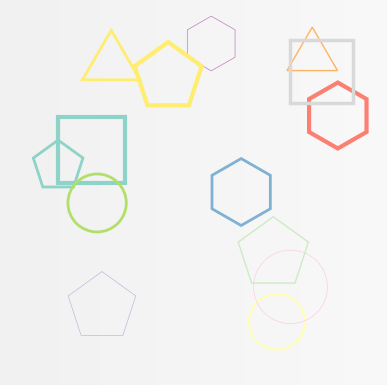[{"shape": "square", "thickness": 3, "radius": 0.43, "center": [0.235, 0.611]}, {"shape": "pentagon", "thickness": 2, "radius": 0.34, "center": [0.15, 0.569]}, {"shape": "circle", "thickness": 1.5, "radius": 0.36, "center": [0.715, 0.164]}, {"shape": "pentagon", "thickness": 0.5, "radius": 0.46, "center": [0.263, 0.203]}, {"shape": "hexagon", "thickness": 3, "radius": 0.43, "center": [0.872, 0.7]}, {"shape": "hexagon", "thickness": 2, "radius": 0.43, "center": [0.622, 0.501]}, {"shape": "triangle", "thickness": 1, "radius": 0.38, "center": [0.806, 0.854]}, {"shape": "circle", "thickness": 2, "radius": 0.38, "center": [0.251, 0.473]}, {"shape": "circle", "thickness": 0.5, "radius": 0.48, "center": [0.75, 0.255]}, {"shape": "square", "thickness": 2.5, "radius": 0.41, "center": [0.83, 0.814]}, {"shape": "hexagon", "thickness": 0.5, "radius": 0.36, "center": [0.545, 0.887]}, {"shape": "pentagon", "thickness": 1, "radius": 0.48, "center": [0.705, 0.342]}, {"shape": "pentagon", "thickness": 3, "radius": 0.45, "center": [0.434, 0.8]}, {"shape": "triangle", "thickness": 2, "radius": 0.43, "center": [0.287, 0.836]}]